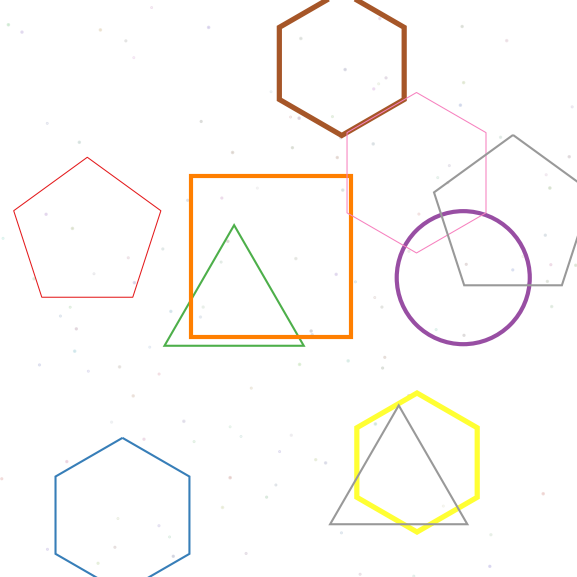[{"shape": "pentagon", "thickness": 0.5, "radius": 0.67, "center": [0.151, 0.593]}, {"shape": "hexagon", "thickness": 1, "radius": 0.67, "center": [0.212, 0.107]}, {"shape": "triangle", "thickness": 1, "radius": 0.7, "center": [0.405, 0.47]}, {"shape": "circle", "thickness": 2, "radius": 0.58, "center": [0.802, 0.518]}, {"shape": "square", "thickness": 2, "radius": 0.69, "center": [0.469, 0.555]}, {"shape": "hexagon", "thickness": 2.5, "radius": 0.6, "center": [0.722, 0.198]}, {"shape": "hexagon", "thickness": 2.5, "radius": 0.62, "center": [0.592, 0.889]}, {"shape": "hexagon", "thickness": 0.5, "radius": 0.69, "center": [0.721, 0.7]}, {"shape": "pentagon", "thickness": 1, "radius": 0.72, "center": [0.888, 0.622]}, {"shape": "triangle", "thickness": 1, "radius": 0.69, "center": [0.69, 0.16]}]